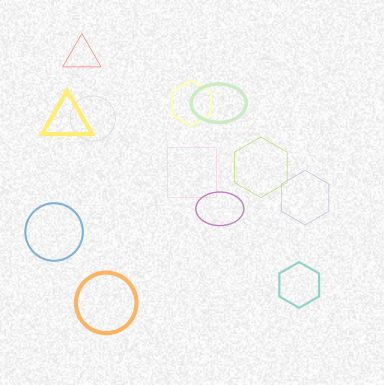[{"shape": "hexagon", "thickness": 1.5, "radius": 0.3, "center": [0.777, 0.26]}, {"shape": "hexagon", "thickness": 1.5, "radius": 0.3, "center": [0.497, 0.732]}, {"shape": "hexagon", "thickness": 0.5, "radius": 0.36, "center": [0.793, 0.487]}, {"shape": "triangle", "thickness": 0.5, "radius": 0.29, "center": [0.213, 0.855]}, {"shape": "circle", "thickness": 1.5, "radius": 0.37, "center": [0.141, 0.397]}, {"shape": "circle", "thickness": 3, "radius": 0.39, "center": [0.276, 0.213]}, {"shape": "hexagon", "thickness": 0.5, "radius": 0.39, "center": [0.678, 0.565]}, {"shape": "square", "thickness": 0.5, "radius": 0.32, "center": [0.498, 0.553]}, {"shape": "circle", "thickness": 0.5, "radius": 0.29, "center": [0.241, 0.692]}, {"shape": "oval", "thickness": 1, "radius": 0.31, "center": [0.571, 0.458]}, {"shape": "oval", "thickness": 2.5, "radius": 0.36, "center": [0.568, 0.732]}, {"shape": "triangle", "thickness": 3, "radius": 0.38, "center": [0.174, 0.689]}]